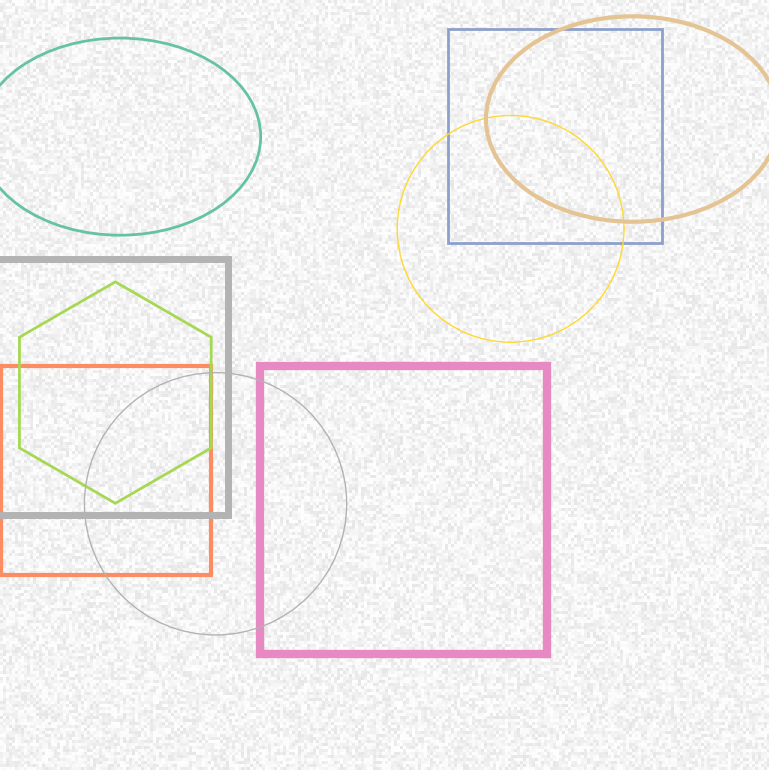[{"shape": "oval", "thickness": 1, "radius": 0.91, "center": [0.156, 0.823]}, {"shape": "square", "thickness": 1.5, "radius": 0.68, "center": [0.138, 0.389]}, {"shape": "square", "thickness": 1, "radius": 0.69, "center": [0.721, 0.823]}, {"shape": "square", "thickness": 3, "radius": 0.93, "center": [0.524, 0.338]}, {"shape": "hexagon", "thickness": 1, "radius": 0.72, "center": [0.15, 0.49]}, {"shape": "circle", "thickness": 0.5, "radius": 0.74, "center": [0.663, 0.703]}, {"shape": "oval", "thickness": 1.5, "radius": 0.95, "center": [0.822, 0.845]}, {"shape": "square", "thickness": 2.5, "radius": 0.83, "center": [0.131, 0.497]}, {"shape": "circle", "thickness": 0.5, "radius": 0.85, "center": [0.28, 0.346]}]